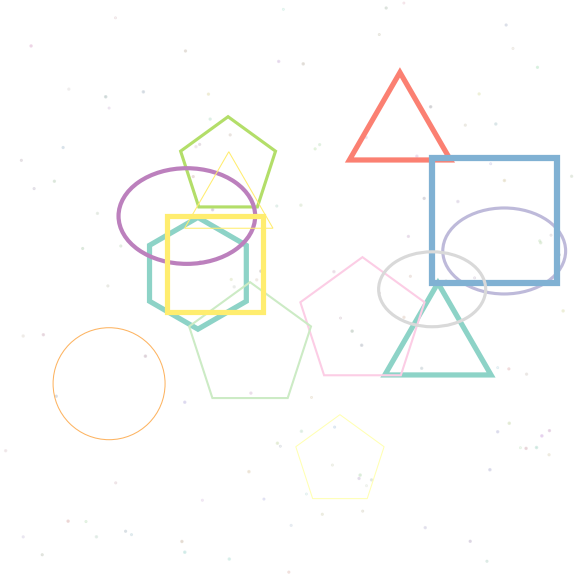[{"shape": "triangle", "thickness": 2.5, "radius": 0.53, "center": [0.758, 0.403]}, {"shape": "hexagon", "thickness": 2.5, "radius": 0.48, "center": [0.343, 0.526]}, {"shape": "pentagon", "thickness": 0.5, "radius": 0.4, "center": [0.589, 0.201]}, {"shape": "oval", "thickness": 1.5, "radius": 0.53, "center": [0.873, 0.565]}, {"shape": "triangle", "thickness": 2.5, "radius": 0.51, "center": [0.693, 0.773]}, {"shape": "square", "thickness": 3, "radius": 0.54, "center": [0.856, 0.618]}, {"shape": "circle", "thickness": 0.5, "radius": 0.48, "center": [0.189, 0.335]}, {"shape": "pentagon", "thickness": 1.5, "radius": 0.43, "center": [0.395, 0.711]}, {"shape": "pentagon", "thickness": 1, "radius": 0.57, "center": [0.628, 0.441]}, {"shape": "oval", "thickness": 1.5, "radius": 0.46, "center": [0.748, 0.498]}, {"shape": "oval", "thickness": 2, "radius": 0.59, "center": [0.324, 0.625]}, {"shape": "pentagon", "thickness": 1, "radius": 0.55, "center": [0.433, 0.4]}, {"shape": "triangle", "thickness": 0.5, "radius": 0.44, "center": [0.396, 0.648]}, {"shape": "square", "thickness": 2.5, "radius": 0.41, "center": [0.372, 0.542]}]